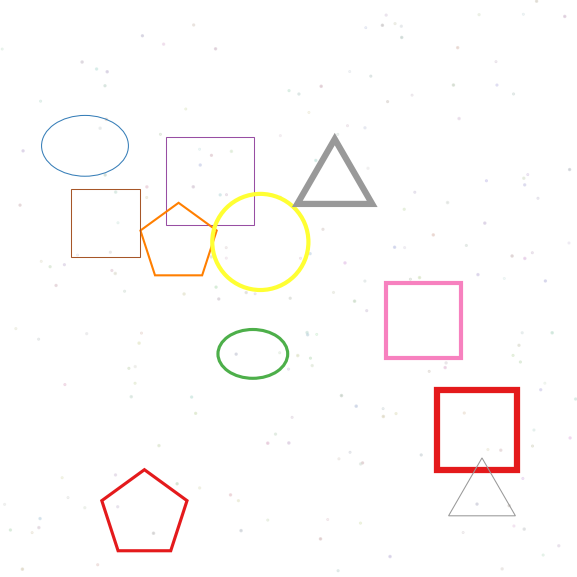[{"shape": "pentagon", "thickness": 1.5, "radius": 0.39, "center": [0.25, 0.108]}, {"shape": "square", "thickness": 3, "radius": 0.35, "center": [0.826, 0.255]}, {"shape": "oval", "thickness": 0.5, "radius": 0.38, "center": [0.147, 0.747]}, {"shape": "oval", "thickness": 1.5, "radius": 0.3, "center": [0.438, 0.386]}, {"shape": "square", "thickness": 0.5, "radius": 0.38, "center": [0.364, 0.686]}, {"shape": "pentagon", "thickness": 1, "radius": 0.35, "center": [0.309, 0.579]}, {"shape": "circle", "thickness": 2, "radius": 0.42, "center": [0.451, 0.58]}, {"shape": "square", "thickness": 0.5, "radius": 0.3, "center": [0.183, 0.613]}, {"shape": "square", "thickness": 2, "radius": 0.33, "center": [0.733, 0.444]}, {"shape": "triangle", "thickness": 3, "radius": 0.37, "center": [0.58, 0.683]}, {"shape": "triangle", "thickness": 0.5, "radius": 0.33, "center": [0.835, 0.139]}]